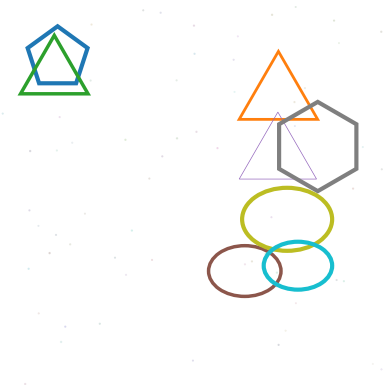[{"shape": "pentagon", "thickness": 3, "radius": 0.41, "center": [0.15, 0.85]}, {"shape": "triangle", "thickness": 2, "radius": 0.59, "center": [0.723, 0.749]}, {"shape": "triangle", "thickness": 2.5, "radius": 0.51, "center": [0.141, 0.807]}, {"shape": "triangle", "thickness": 0.5, "radius": 0.58, "center": [0.722, 0.593]}, {"shape": "oval", "thickness": 2.5, "radius": 0.47, "center": [0.636, 0.296]}, {"shape": "hexagon", "thickness": 3, "radius": 0.58, "center": [0.825, 0.619]}, {"shape": "oval", "thickness": 3, "radius": 0.58, "center": [0.746, 0.43]}, {"shape": "oval", "thickness": 3, "radius": 0.44, "center": [0.774, 0.31]}]